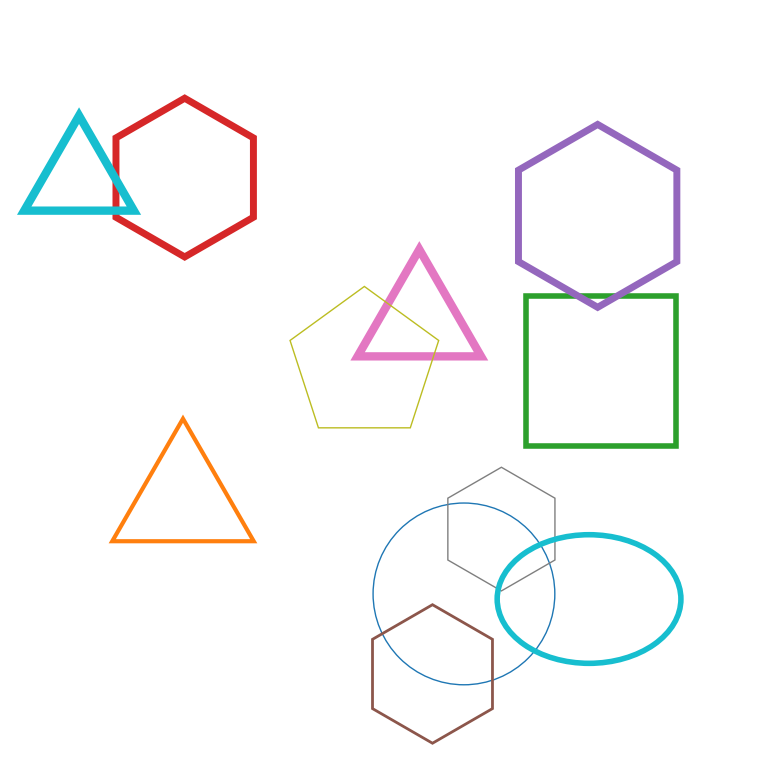[{"shape": "circle", "thickness": 0.5, "radius": 0.59, "center": [0.603, 0.229]}, {"shape": "triangle", "thickness": 1.5, "radius": 0.53, "center": [0.238, 0.35]}, {"shape": "square", "thickness": 2, "radius": 0.49, "center": [0.781, 0.518]}, {"shape": "hexagon", "thickness": 2.5, "radius": 0.52, "center": [0.24, 0.769]}, {"shape": "hexagon", "thickness": 2.5, "radius": 0.59, "center": [0.776, 0.72]}, {"shape": "hexagon", "thickness": 1, "radius": 0.45, "center": [0.562, 0.125]}, {"shape": "triangle", "thickness": 3, "radius": 0.46, "center": [0.545, 0.583]}, {"shape": "hexagon", "thickness": 0.5, "radius": 0.4, "center": [0.651, 0.313]}, {"shape": "pentagon", "thickness": 0.5, "radius": 0.51, "center": [0.473, 0.526]}, {"shape": "oval", "thickness": 2, "radius": 0.6, "center": [0.765, 0.222]}, {"shape": "triangle", "thickness": 3, "radius": 0.41, "center": [0.103, 0.768]}]